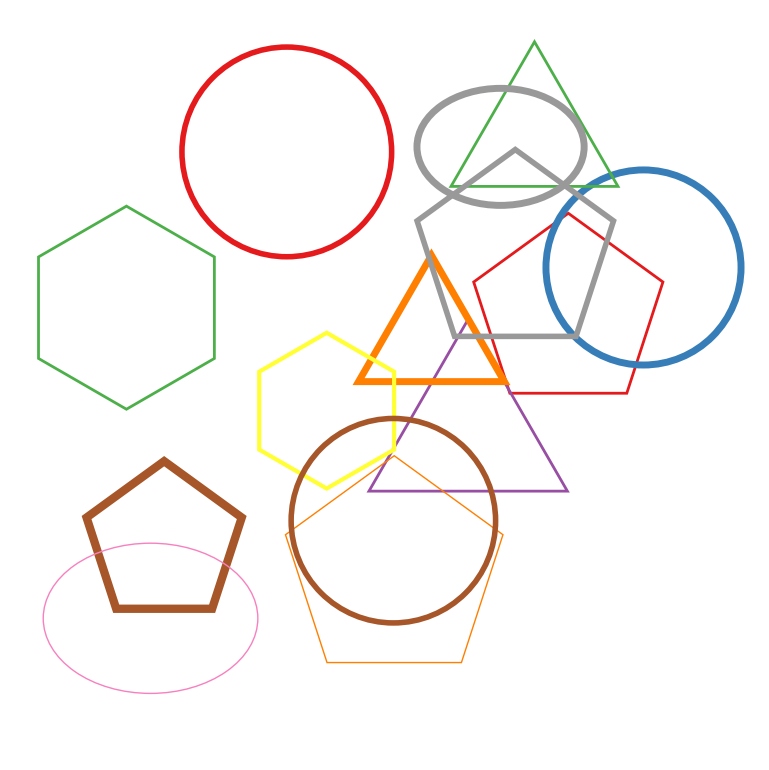[{"shape": "circle", "thickness": 2, "radius": 0.68, "center": [0.372, 0.803]}, {"shape": "pentagon", "thickness": 1, "radius": 0.65, "center": [0.738, 0.594]}, {"shape": "circle", "thickness": 2.5, "radius": 0.63, "center": [0.836, 0.653]}, {"shape": "triangle", "thickness": 1, "radius": 0.63, "center": [0.694, 0.821]}, {"shape": "hexagon", "thickness": 1, "radius": 0.66, "center": [0.164, 0.6]}, {"shape": "triangle", "thickness": 1, "radius": 0.74, "center": [0.608, 0.437]}, {"shape": "pentagon", "thickness": 0.5, "radius": 0.74, "center": [0.512, 0.26]}, {"shape": "triangle", "thickness": 2.5, "radius": 0.55, "center": [0.56, 0.559]}, {"shape": "hexagon", "thickness": 1.5, "radius": 0.51, "center": [0.424, 0.467]}, {"shape": "circle", "thickness": 2, "radius": 0.66, "center": [0.511, 0.324]}, {"shape": "pentagon", "thickness": 3, "radius": 0.53, "center": [0.213, 0.295]}, {"shape": "oval", "thickness": 0.5, "radius": 0.7, "center": [0.195, 0.197]}, {"shape": "oval", "thickness": 2.5, "radius": 0.54, "center": [0.65, 0.809]}, {"shape": "pentagon", "thickness": 2, "radius": 0.67, "center": [0.669, 0.672]}]